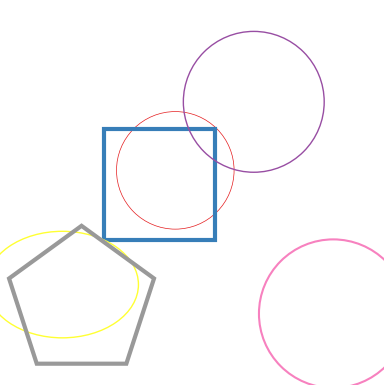[{"shape": "circle", "thickness": 0.5, "radius": 0.76, "center": [0.455, 0.558]}, {"shape": "square", "thickness": 3, "radius": 0.72, "center": [0.414, 0.521]}, {"shape": "circle", "thickness": 1, "radius": 0.91, "center": [0.659, 0.736]}, {"shape": "oval", "thickness": 1, "radius": 0.99, "center": [0.162, 0.261]}, {"shape": "circle", "thickness": 1.5, "radius": 0.96, "center": [0.866, 0.185]}, {"shape": "pentagon", "thickness": 3, "radius": 0.99, "center": [0.212, 0.215]}]